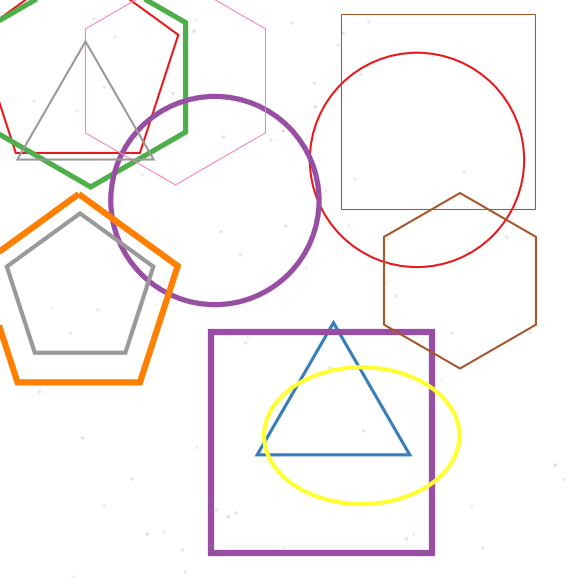[{"shape": "pentagon", "thickness": 1, "radius": 0.91, "center": [0.135, 0.882]}, {"shape": "circle", "thickness": 1, "radius": 0.93, "center": [0.722, 0.722]}, {"shape": "triangle", "thickness": 1.5, "radius": 0.76, "center": [0.577, 0.288]}, {"shape": "hexagon", "thickness": 2.5, "radius": 0.95, "center": [0.157, 0.865]}, {"shape": "circle", "thickness": 2.5, "radius": 0.9, "center": [0.372, 0.652]}, {"shape": "square", "thickness": 3, "radius": 0.96, "center": [0.557, 0.233]}, {"shape": "pentagon", "thickness": 3, "radius": 0.9, "center": [0.136, 0.483]}, {"shape": "oval", "thickness": 2, "radius": 0.85, "center": [0.626, 0.245]}, {"shape": "hexagon", "thickness": 1, "radius": 0.76, "center": [0.797, 0.513]}, {"shape": "square", "thickness": 0.5, "radius": 0.84, "center": [0.759, 0.807]}, {"shape": "hexagon", "thickness": 0.5, "radius": 0.9, "center": [0.304, 0.859]}, {"shape": "pentagon", "thickness": 2, "radius": 0.67, "center": [0.139, 0.496]}, {"shape": "triangle", "thickness": 1, "radius": 0.68, "center": [0.148, 0.791]}]